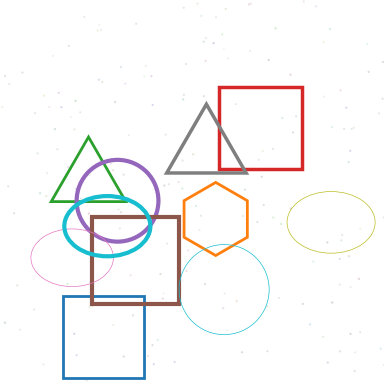[{"shape": "square", "thickness": 2, "radius": 0.53, "center": [0.269, 0.125]}, {"shape": "hexagon", "thickness": 2, "radius": 0.47, "center": [0.56, 0.431]}, {"shape": "triangle", "thickness": 2, "radius": 0.56, "center": [0.23, 0.532]}, {"shape": "square", "thickness": 2.5, "radius": 0.54, "center": [0.676, 0.667]}, {"shape": "circle", "thickness": 3, "radius": 0.53, "center": [0.305, 0.479]}, {"shape": "square", "thickness": 3, "radius": 0.56, "center": [0.352, 0.324]}, {"shape": "oval", "thickness": 0.5, "radius": 0.54, "center": [0.187, 0.33]}, {"shape": "triangle", "thickness": 2.5, "radius": 0.6, "center": [0.536, 0.61]}, {"shape": "oval", "thickness": 0.5, "radius": 0.57, "center": [0.86, 0.422]}, {"shape": "circle", "thickness": 0.5, "radius": 0.58, "center": [0.582, 0.248]}, {"shape": "oval", "thickness": 3, "radius": 0.56, "center": [0.279, 0.413]}]